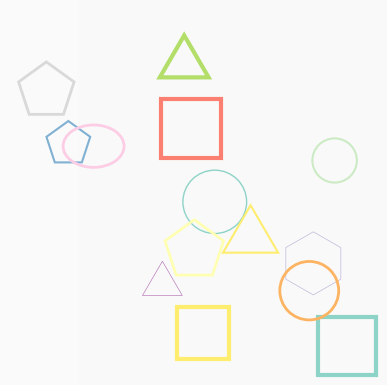[{"shape": "square", "thickness": 3, "radius": 0.38, "center": [0.895, 0.101]}, {"shape": "circle", "thickness": 1, "radius": 0.41, "center": [0.554, 0.476]}, {"shape": "pentagon", "thickness": 2, "radius": 0.4, "center": [0.501, 0.35]}, {"shape": "hexagon", "thickness": 0.5, "radius": 0.41, "center": [0.809, 0.316]}, {"shape": "square", "thickness": 3, "radius": 0.39, "center": [0.492, 0.667]}, {"shape": "pentagon", "thickness": 1.5, "radius": 0.3, "center": [0.176, 0.626]}, {"shape": "circle", "thickness": 2, "radius": 0.38, "center": [0.798, 0.245]}, {"shape": "triangle", "thickness": 3, "radius": 0.36, "center": [0.475, 0.835]}, {"shape": "oval", "thickness": 2, "radius": 0.39, "center": [0.242, 0.62]}, {"shape": "pentagon", "thickness": 2, "radius": 0.38, "center": [0.12, 0.764]}, {"shape": "triangle", "thickness": 0.5, "radius": 0.3, "center": [0.419, 0.262]}, {"shape": "circle", "thickness": 1.5, "radius": 0.29, "center": [0.864, 0.583]}, {"shape": "square", "thickness": 3, "radius": 0.34, "center": [0.523, 0.135]}, {"shape": "triangle", "thickness": 1.5, "radius": 0.41, "center": [0.647, 0.385]}]